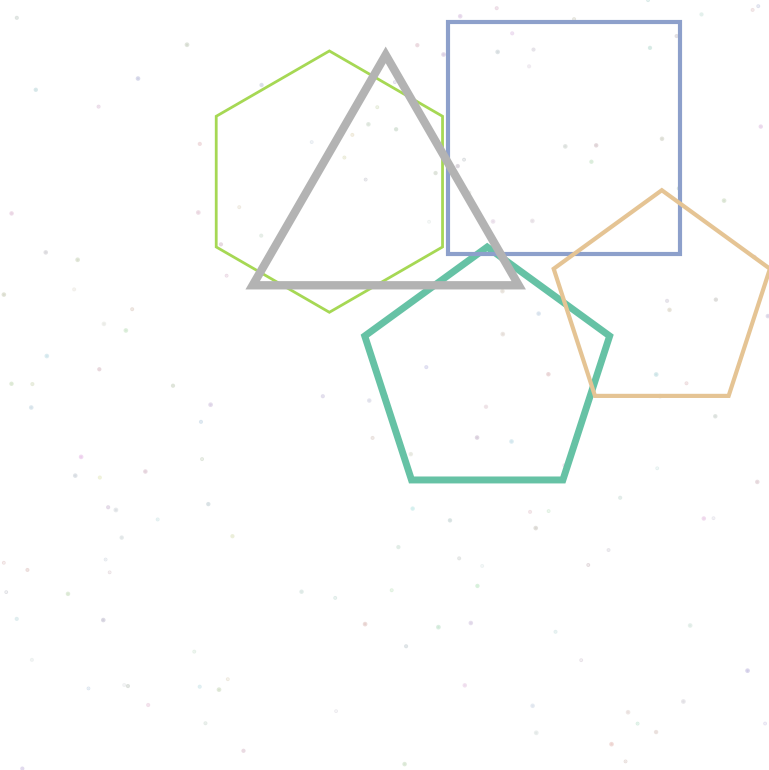[{"shape": "pentagon", "thickness": 2.5, "radius": 0.84, "center": [0.633, 0.512]}, {"shape": "square", "thickness": 1.5, "radius": 0.75, "center": [0.733, 0.821]}, {"shape": "hexagon", "thickness": 1, "radius": 0.85, "center": [0.428, 0.764]}, {"shape": "pentagon", "thickness": 1.5, "radius": 0.74, "center": [0.859, 0.605]}, {"shape": "triangle", "thickness": 3, "radius": 1.0, "center": [0.501, 0.729]}]